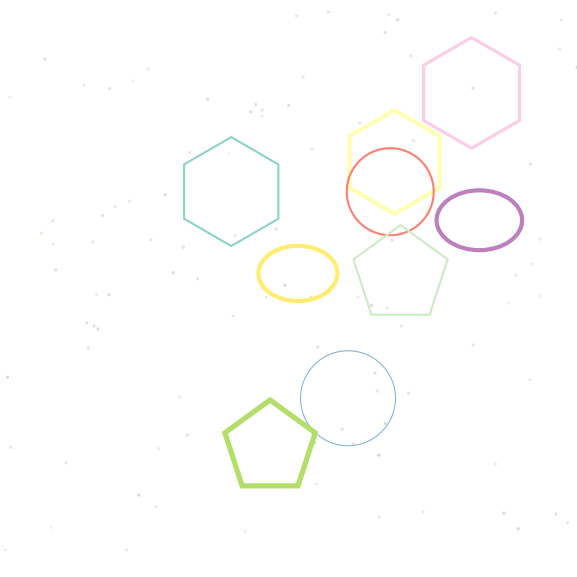[{"shape": "hexagon", "thickness": 1, "radius": 0.47, "center": [0.4, 0.667]}, {"shape": "hexagon", "thickness": 2, "radius": 0.45, "center": [0.683, 0.719]}, {"shape": "circle", "thickness": 1, "radius": 0.38, "center": [0.676, 0.667]}, {"shape": "circle", "thickness": 0.5, "radius": 0.41, "center": [0.603, 0.31]}, {"shape": "pentagon", "thickness": 2.5, "radius": 0.41, "center": [0.468, 0.224]}, {"shape": "hexagon", "thickness": 1.5, "radius": 0.48, "center": [0.817, 0.838]}, {"shape": "oval", "thickness": 2, "radius": 0.37, "center": [0.83, 0.618]}, {"shape": "pentagon", "thickness": 1, "radius": 0.43, "center": [0.694, 0.524]}, {"shape": "oval", "thickness": 2, "radius": 0.34, "center": [0.516, 0.526]}]